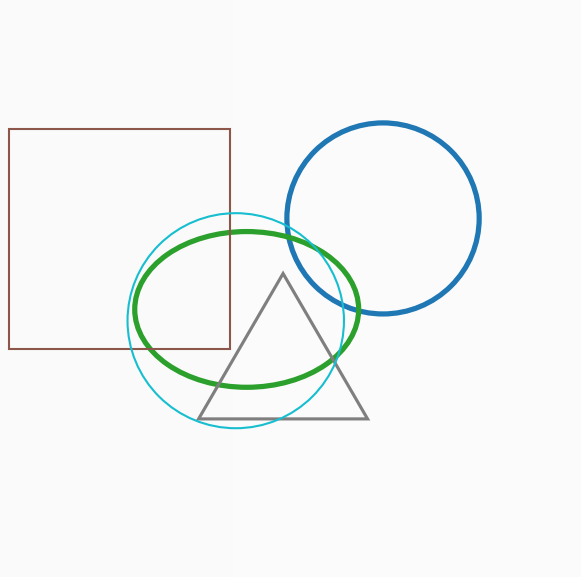[{"shape": "circle", "thickness": 2.5, "radius": 0.83, "center": [0.659, 0.621]}, {"shape": "oval", "thickness": 2.5, "radius": 0.96, "center": [0.424, 0.463]}, {"shape": "square", "thickness": 1, "radius": 0.95, "center": [0.206, 0.585]}, {"shape": "triangle", "thickness": 1.5, "radius": 0.84, "center": [0.487, 0.358]}, {"shape": "circle", "thickness": 1, "radius": 0.93, "center": [0.406, 0.444]}]